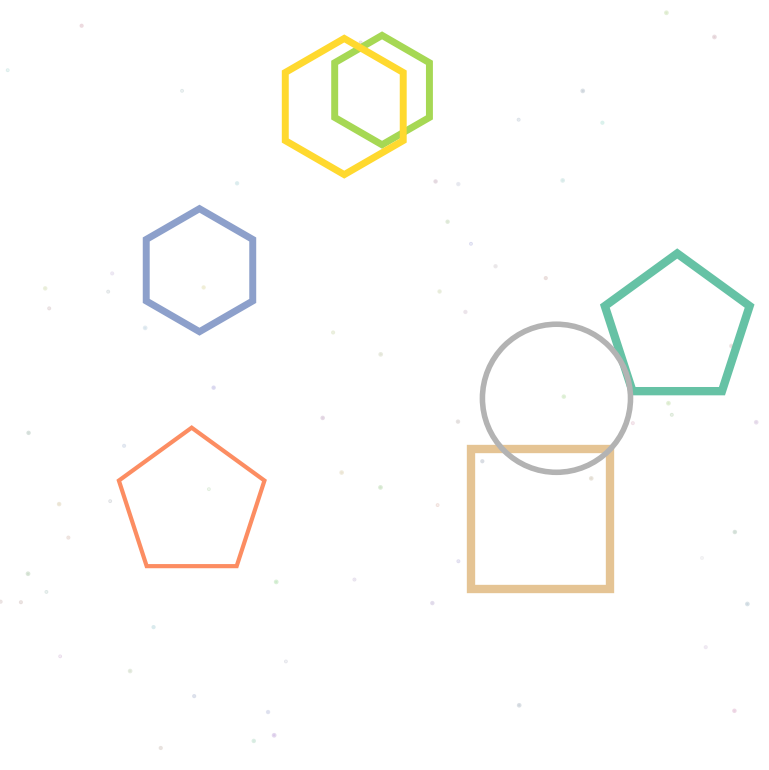[{"shape": "pentagon", "thickness": 3, "radius": 0.49, "center": [0.88, 0.572]}, {"shape": "pentagon", "thickness": 1.5, "radius": 0.5, "center": [0.249, 0.345]}, {"shape": "hexagon", "thickness": 2.5, "radius": 0.4, "center": [0.259, 0.649]}, {"shape": "hexagon", "thickness": 2.5, "radius": 0.36, "center": [0.496, 0.883]}, {"shape": "hexagon", "thickness": 2.5, "radius": 0.44, "center": [0.447, 0.862]}, {"shape": "square", "thickness": 3, "radius": 0.45, "center": [0.702, 0.326]}, {"shape": "circle", "thickness": 2, "radius": 0.48, "center": [0.723, 0.483]}]